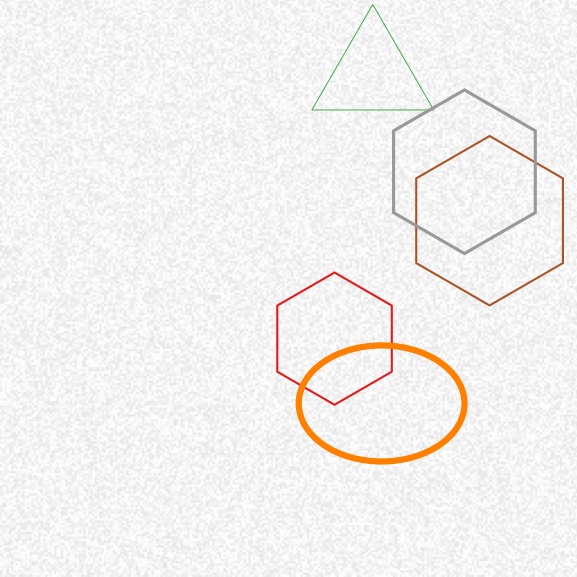[{"shape": "hexagon", "thickness": 1, "radius": 0.57, "center": [0.579, 0.413]}, {"shape": "triangle", "thickness": 0.5, "radius": 0.61, "center": [0.646, 0.87]}, {"shape": "oval", "thickness": 3, "radius": 0.72, "center": [0.661, 0.301]}, {"shape": "hexagon", "thickness": 1, "radius": 0.73, "center": [0.848, 0.617]}, {"shape": "hexagon", "thickness": 1.5, "radius": 0.71, "center": [0.804, 0.702]}]